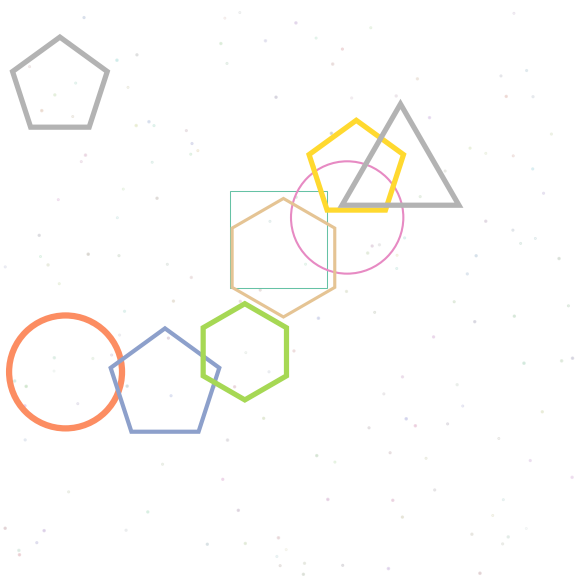[{"shape": "square", "thickness": 0.5, "radius": 0.42, "center": [0.482, 0.584]}, {"shape": "circle", "thickness": 3, "radius": 0.49, "center": [0.114, 0.355]}, {"shape": "pentagon", "thickness": 2, "radius": 0.49, "center": [0.286, 0.332]}, {"shape": "circle", "thickness": 1, "radius": 0.49, "center": [0.601, 0.623]}, {"shape": "hexagon", "thickness": 2.5, "radius": 0.42, "center": [0.424, 0.39]}, {"shape": "pentagon", "thickness": 2.5, "radius": 0.43, "center": [0.617, 0.705]}, {"shape": "hexagon", "thickness": 1.5, "radius": 0.51, "center": [0.491, 0.553]}, {"shape": "pentagon", "thickness": 2.5, "radius": 0.43, "center": [0.104, 0.849]}, {"shape": "triangle", "thickness": 2.5, "radius": 0.58, "center": [0.693, 0.702]}]